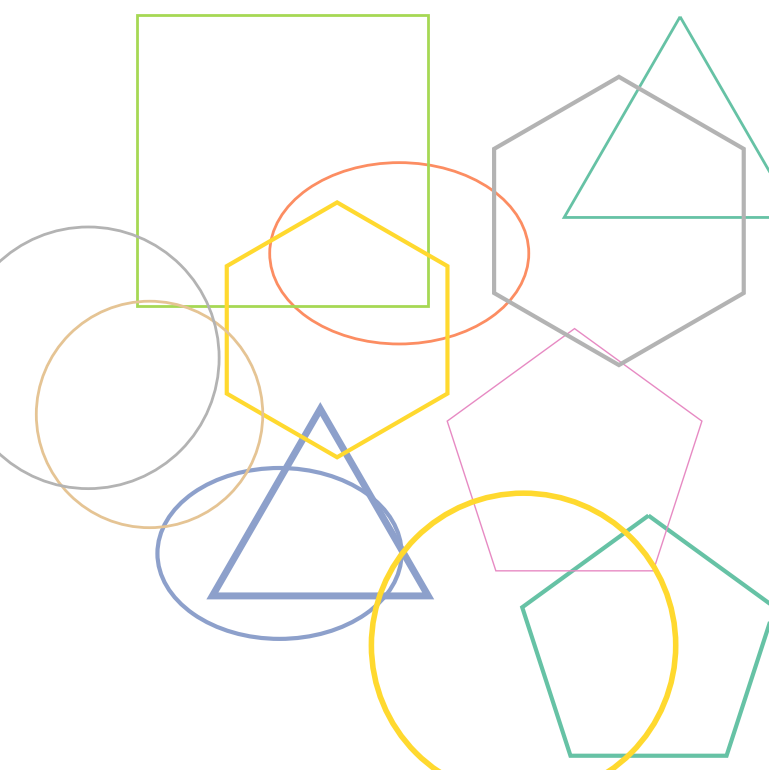[{"shape": "pentagon", "thickness": 1.5, "radius": 0.86, "center": [0.842, 0.158]}, {"shape": "triangle", "thickness": 1, "radius": 0.87, "center": [0.883, 0.804]}, {"shape": "oval", "thickness": 1, "radius": 0.84, "center": [0.518, 0.671]}, {"shape": "triangle", "thickness": 2.5, "radius": 0.81, "center": [0.416, 0.307]}, {"shape": "oval", "thickness": 1.5, "radius": 0.79, "center": [0.363, 0.281]}, {"shape": "pentagon", "thickness": 0.5, "radius": 0.87, "center": [0.746, 0.399]}, {"shape": "square", "thickness": 1, "radius": 0.95, "center": [0.367, 0.791]}, {"shape": "circle", "thickness": 2, "radius": 0.99, "center": [0.68, 0.162]}, {"shape": "hexagon", "thickness": 1.5, "radius": 0.83, "center": [0.438, 0.572]}, {"shape": "circle", "thickness": 1, "radius": 0.74, "center": [0.194, 0.462]}, {"shape": "hexagon", "thickness": 1.5, "radius": 0.94, "center": [0.804, 0.713]}, {"shape": "circle", "thickness": 1, "radius": 0.85, "center": [0.115, 0.535]}]